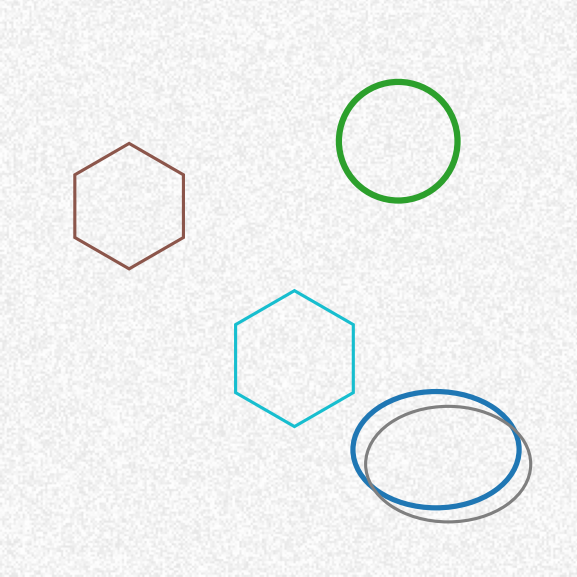[{"shape": "oval", "thickness": 2.5, "radius": 0.72, "center": [0.755, 0.22]}, {"shape": "circle", "thickness": 3, "radius": 0.51, "center": [0.69, 0.755]}, {"shape": "hexagon", "thickness": 1.5, "radius": 0.54, "center": [0.224, 0.642]}, {"shape": "oval", "thickness": 1.5, "radius": 0.71, "center": [0.776, 0.195]}, {"shape": "hexagon", "thickness": 1.5, "radius": 0.59, "center": [0.51, 0.378]}]